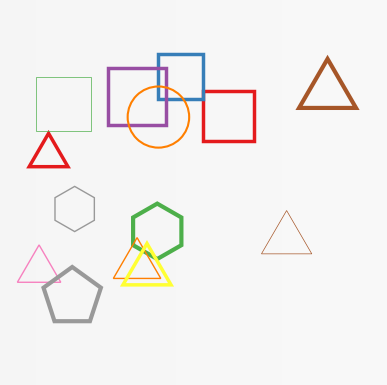[{"shape": "triangle", "thickness": 2.5, "radius": 0.29, "center": [0.125, 0.596]}, {"shape": "square", "thickness": 2.5, "radius": 0.33, "center": [0.59, 0.698]}, {"shape": "square", "thickness": 2.5, "radius": 0.29, "center": [0.466, 0.802]}, {"shape": "hexagon", "thickness": 3, "radius": 0.36, "center": [0.406, 0.399]}, {"shape": "square", "thickness": 0.5, "radius": 0.35, "center": [0.163, 0.729]}, {"shape": "square", "thickness": 2.5, "radius": 0.37, "center": [0.354, 0.748]}, {"shape": "triangle", "thickness": 1, "radius": 0.35, "center": [0.354, 0.312]}, {"shape": "circle", "thickness": 1.5, "radius": 0.4, "center": [0.409, 0.696]}, {"shape": "triangle", "thickness": 2.5, "radius": 0.36, "center": [0.379, 0.296]}, {"shape": "triangle", "thickness": 3, "radius": 0.42, "center": [0.845, 0.762]}, {"shape": "triangle", "thickness": 0.5, "radius": 0.38, "center": [0.74, 0.378]}, {"shape": "triangle", "thickness": 1, "radius": 0.32, "center": [0.101, 0.299]}, {"shape": "pentagon", "thickness": 3, "radius": 0.39, "center": [0.186, 0.229]}, {"shape": "hexagon", "thickness": 1, "radius": 0.29, "center": [0.193, 0.457]}]